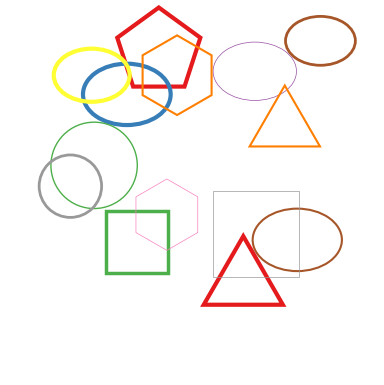[{"shape": "pentagon", "thickness": 3, "radius": 0.57, "center": [0.412, 0.867]}, {"shape": "triangle", "thickness": 3, "radius": 0.59, "center": [0.632, 0.268]}, {"shape": "oval", "thickness": 3, "radius": 0.57, "center": [0.329, 0.755]}, {"shape": "square", "thickness": 2.5, "radius": 0.4, "center": [0.356, 0.37]}, {"shape": "circle", "thickness": 1, "radius": 0.56, "center": [0.244, 0.57]}, {"shape": "oval", "thickness": 0.5, "radius": 0.54, "center": [0.662, 0.815]}, {"shape": "hexagon", "thickness": 1.5, "radius": 0.52, "center": [0.46, 0.805]}, {"shape": "triangle", "thickness": 1.5, "radius": 0.53, "center": [0.74, 0.672]}, {"shape": "oval", "thickness": 3, "radius": 0.49, "center": [0.238, 0.805]}, {"shape": "oval", "thickness": 1.5, "radius": 0.58, "center": [0.772, 0.377]}, {"shape": "oval", "thickness": 2, "radius": 0.45, "center": [0.832, 0.894]}, {"shape": "hexagon", "thickness": 0.5, "radius": 0.46, "center": [0.433, 0.442]}, {"shape": "square", "thickness": 0.5, "radius": 0.56, "center": [0.666, 0.392]}, {"shape": "circle", "thickness": 2, "radius": 0.41, "center": [0.183, 0.516]}]